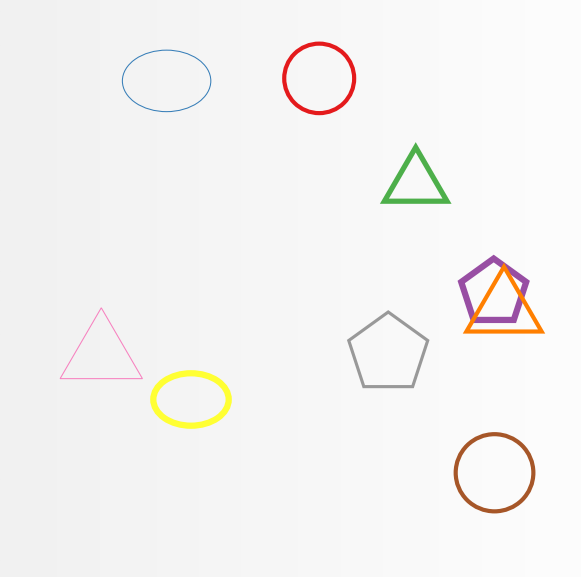[{"shape": "circle", "thickness": 2, "radius": 0.3, "center": [0.549, 0.863]}, {"shape": "oval", "thickness": 0.5, "radius": 0.38, "center": [0.287, 0.859]}, {"shape": "triangle", "thickness": 2.5, "radius": 0.31, "center": [0.715, 0.682]}, {"shape": "pentagon", "thickness": 3, "radius": 0.29, "center": [0.849, 0.493]}, {"shape": "triangle", "thickness": 2, "radius": 0.37, "center": [0.867, 0.462]}, {"shape": "oval", "thickness": 3, "radius": 0.32, "center": [0.329, 0.307]}, {"shape": "circle", "thickness": 2, "radius": 0.33, "center": [0.851, 0.18]}, {"shape": "triangle", "thickness": 0.5, "radius": 0.41, "center": [0.174, 0.384]}, {"shape": "pentagon", "thickness": 1.5, "radius": 0.36, "center": [0.668, 0.387]}]